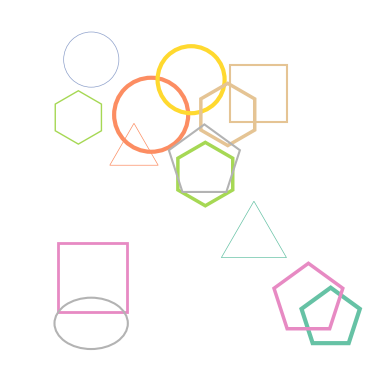[{"shape": "triangle", "thickness": 0.5, "radius": 0.49, "center": [0.66, 0.38]}, {"shape": "pentagon", "thickness": 3, "radius": 0.4, "center": [0.859, 0.173]}, {"shape": "circle", "thickness": 3, "radius": 0.48, "center": [0.393, 0.702]}, {"shape": "triangle", "thickness": 0.5, "radius": 0.36, "center": [0.348, 0.607]}, {"shape": "circle", "thickness": 0.5, "radius": 0.36, "center": [0.237, 0.845]}, {"shape": "pentagon", "thickness": 2.5, "radius": 0.47, "center": [0.801, 0.222]}, {"shape": "square", "thickness": 2, "radius": 0.45, "center": [0.241, 0.279]}, {"shape": "hexagon", "thickness": 2.5, "radius": 0.41, "center": [0.533, 0.548]}, {"shape": "hexagon", "thickness": 1, "radius": 0.35, "center": [0.203, 0.695]}, {"shape": "circle", "thickness": 3, "radius": 0.44, "center": [0.496, 0.793]}, {"shape": "hexagon", "thickness": 2.5, "radius": 0.4, "center": [0.592, 0.703]}, {"shape": "square", "thickness": 1.5, "radius": 0.37, "center": [0.671, 0.757]}, {"shape": "oval", "thickness": 1.5, "radius": 0.48, "center": [0.237, 0.16]}, {"shape": "pentagon", "thickness": 1.5, "radius": 0.48, "center": [0.531, 0.58]}]